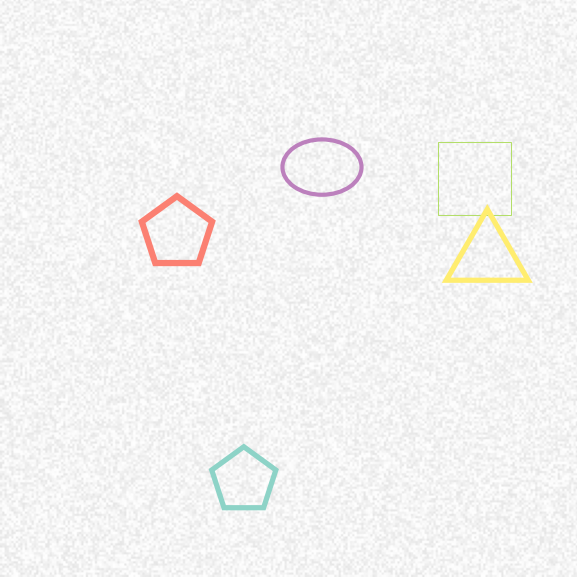[{"shape": "pentagon", "thickness": 2.5, "radius": 0.29, "center": [0.422, 0.167]}, {"shape": "pentagon", "thickness": 3, "radius": 0.32, "center": [0.306, 0.595]}, {"shape": "square", "thickness": 0.5, "radius": 0.32, "center": [0.822, 0.691]}, {"shape": "oval", "thickness": 2, "radius": 0.34, "center": [0.558, 0.71]}, {"shape": "triangle", "thickness": 2.5, "radius": 0.41, "center": [0.844, 0.555]}]